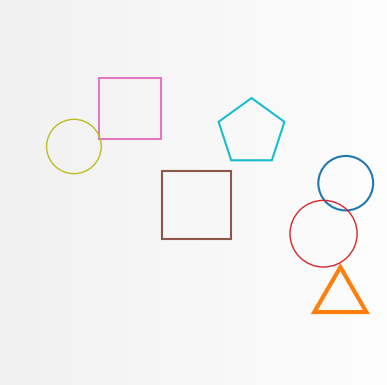[{"shape": "circle", "thickness": 1.5, "radius": 0.35, "center": [0.892, 0.524]}, {"shape": "triangle", "thickness": 3, "radius": 0.39, "center": [0.878, 0.228]}, {"shape": "circle", "thickness": 1, "radius": 0.43, "center": [0.835, 0.393]}, {"shape": "square", "thickness": 1.5, "radius": 0.44, "center": [0.507, 0.469]}, {"shape": "square", "thickness": 1.5, "radius": 0.4, "center": [0.336, 0.719]}, {"shape": "circle", "thickness": 1, "radius": 0.35, "center": [0.191, 0.619]}, {"shape": "pentagon", "thickness": 1.5, "radius": 0.45, "center": [0.649, 0.656]}]